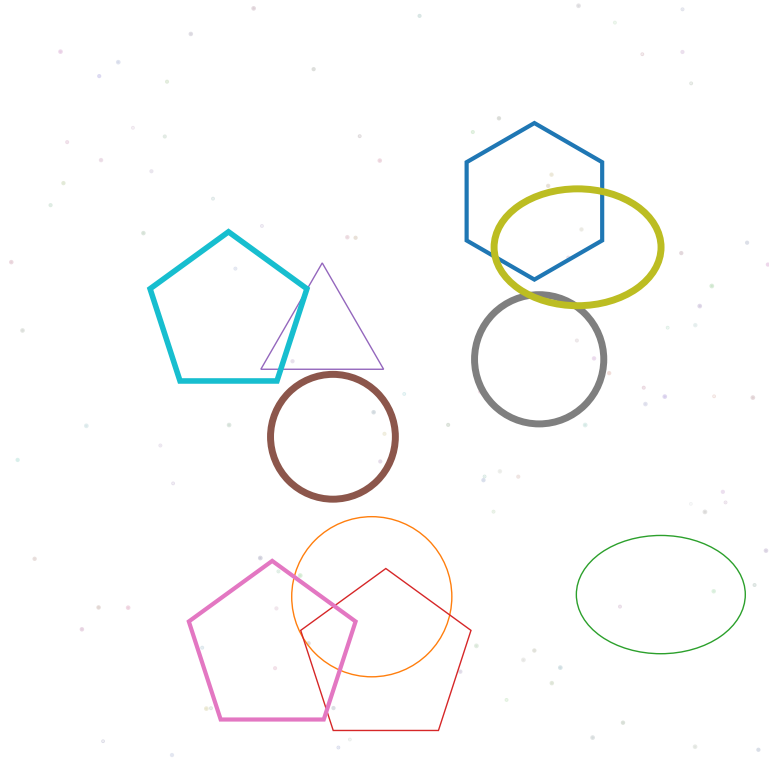[{"shape": "hexagon", "thickness": 1.5, "radius": 0.51, "center": [0.694, 0.739]}, {"shape": "circle", "thickness": 0.5, "radius": 0.52, "center": [0.483, 0.225]}, {"shape": "oval", "thickness": 0.5, "radius": 0.55, "center": [0.858, 0.228]}, {"shape": "pentagon", "thickness": 0.5, "radius": 0.58, "center": [0.501, 0.145]}, {"shape": "triangle", "thickness": 0.5, "radius": 0.46, "center": [0.418, 0.566]}, {"shape": "circle", "thickness": 2.5, "radius": 0.41, "center": [0.432, 0.433]}, {"shape": "pentagon", "thickness": 1.5, "radius": 0.57, "center": [0.354, 0.158]}, {"shape": "circle", "thickness": 2.5, "radius": 0.42, "center": [0.7, 0.533]}, {"shape": "oval", "thickness": 2.5, "radius": 0.54, "center": [0.75, 0.679]}, {"shape": "pentagon", "thickness": 2, "radius": 0.54, "center": [0.297, 0.592]}]